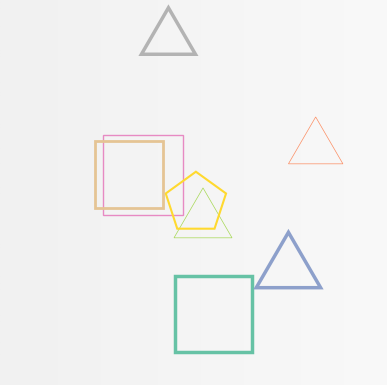[{"shape": "square", "thickness": 2.5, "radius": 0.49, "center": [0.551, 0.184]}, {"shape": "triangle", "thickness": 0.5, "radius": 0.41, "center": [0.815, 0.615]}, {"shape": "triangle", "thickness": 2.5, "radius": 0.48, "center": [0.744, 0.301]}, {"shape": "square", "thickness": 1, "radius": 0.52, "center": [0.369, 0.546]}, {"shape": "triangle", "thickness": 0.5, "radius": 0.43, "center": [0.524, 0.426]}, {"shape": "pentagon", "thickness": 1.5, "radius": 0.41, "center": [0.506, 0.472]}, {"shape": "square", "thickness": 2, "radius": 0.44, "center": [0.334, 0.547]}, {"shape": "triangle", "thickness": 2.5, "radius": 0.4, "center": [0.435, 0.899]}]